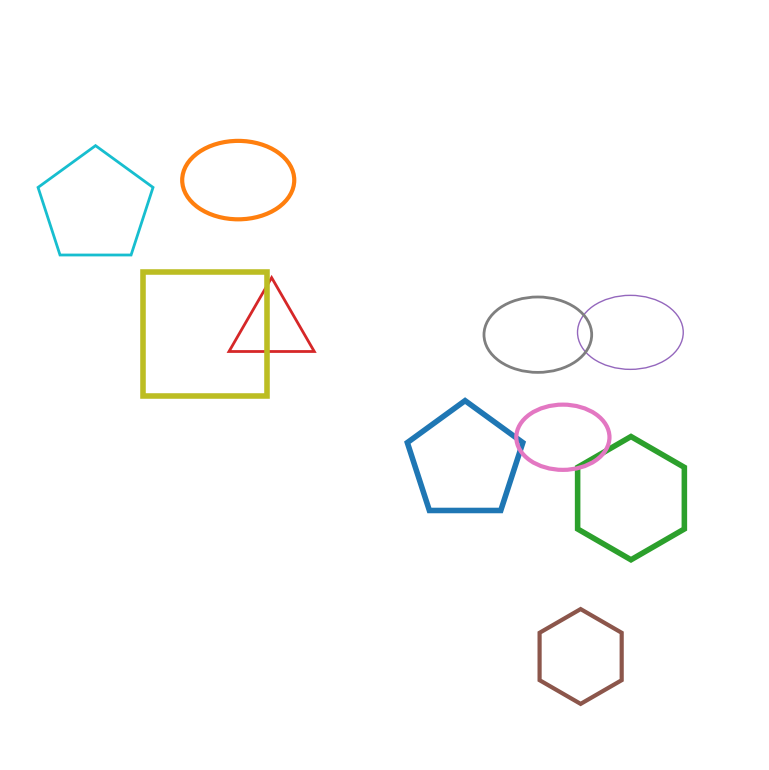[{"shape": "pentagon", "thickness": 2, "radius": 0.39, "center": [0.604, 0.401]}, {"shape": "oval", "thickness": 1.5, "radius": 0.36, "center": [0.309, 0.766]}, {"shape": "hexagon", "thickness": 2, "radius": 0.4, "center": [0.819, 0.353]}, {"shape": "triangle", "thickness": 1, "radius": 0.32, "center": [0.353, 0.575]}, {"shape": "oval", "thickness": 0.5, "radius": 0.34, "center": [0.819, 0.568]}, {"shape": "hexagon", "thickness": 1.5, "radius": 0.31, "center": [0.754, 0.147]}, {"shape": "oval", "thickness": 1.5, "radius": 0.3, "center": [0.731, 0.432]}, {"shape": "oval", "thickness": 1, "radius": 0.35, "center": [0.698, 0.565]}, {"shape": "square", "thickness": 2, "radius": 0.4, "center": [0.267, 0.566]}, {"shape": "pentagon", "thickness": 1, "radius": 0.39, "center": [0.124, 0.732]}]